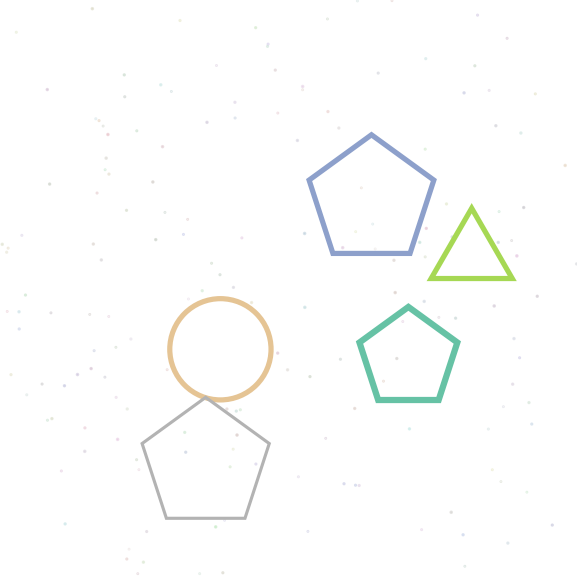[{"shape": "pentagon", "thickness": 3, "radius": 0.45, "center": [0.707, 0.379]}, {"shape": "pentagon", "thickness": 2.5, "radius": 0.57, "center": [0.643, 0.652]}, {"shape": "triangle", "thickness": 2.5, "radius": 0.41, "center": [0.817, 0.557]}, {"shape": "circle", "thickness": 2.5, "radius": 0.44, "center": [0.382, 0.394]}, {"shape": "pentagon", "thickness": 1.5, "radius": 0.58, "center": [0.356, 0.195]}]